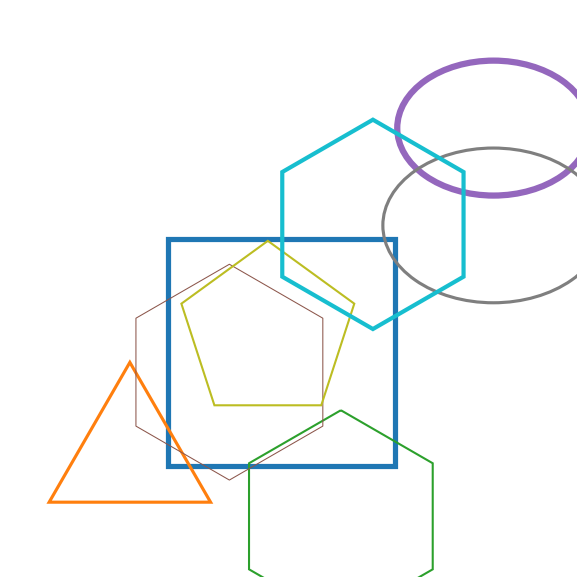[{"shape": "square", "thickness": 2.5, "radius": 0.98, "center": [0.487, 0.388]}, {"shape": "triangle", "thickness": 1.5, "radius": 0.81, "center": [0.225, 0.21]}, {"shape": "hexagon", "thickness": 1, "radius": 0.92, "center": [0.59, 0.105]}, {"shape": "oval", "thickness": 3, "radius": 0.83, "center": [0.855, 0.777]}, {"shape": "hexagon", "thickness": 0.5, "radius": 0.93, "center": [0.397, 0.355]}, {"shape": "oval", "thickness": 1.5, "radius": 0.96, "center": [0.854, 0.609]}, {"shape": "pentagon", "thickness": 1, "radius": 0.79, "center": [0.464, 0.425]}, {"shape": "hexagon", "thickness": 2, "radius": 0.91, "center": [0.646, 0.611]}]